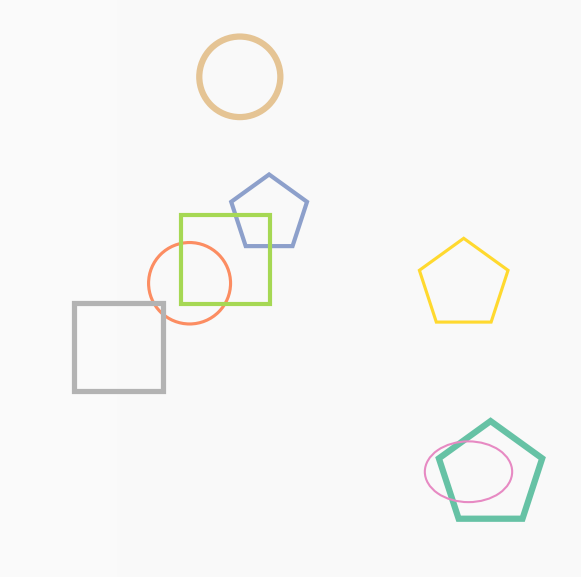[{"shape": "pentagon", "thickness": 3, "radius": 0.47, "center": [0.844, 0.177]}, {"shape": "circle", "thickness": 1.5, "radius": 0.35, "center": [0.326, 0.509]}, {"shape": "pentagon", "thickness": 2, "radius": 0.34, "center": [0.463, 0.628]}, {"shape": "oval", "thickness": 1, "radius": 0.38, "center": [0.806, 0.182]}, {"shape": "square", "thickness": 2, "radius": 0.39, "center": [0.388, 0.55]}, {"shape": "pentagon", "thickness": 1.5, "radius": 0.4, "center": [0.798, 0.506]}, {"shape": "circle", "thickness": 3, "radius": 0.35, "center": [0.413, 0.866]}, {"shape": "square", "thickness": 2.5, "radius": 0.38, "center": [0.203, 0.398]}]